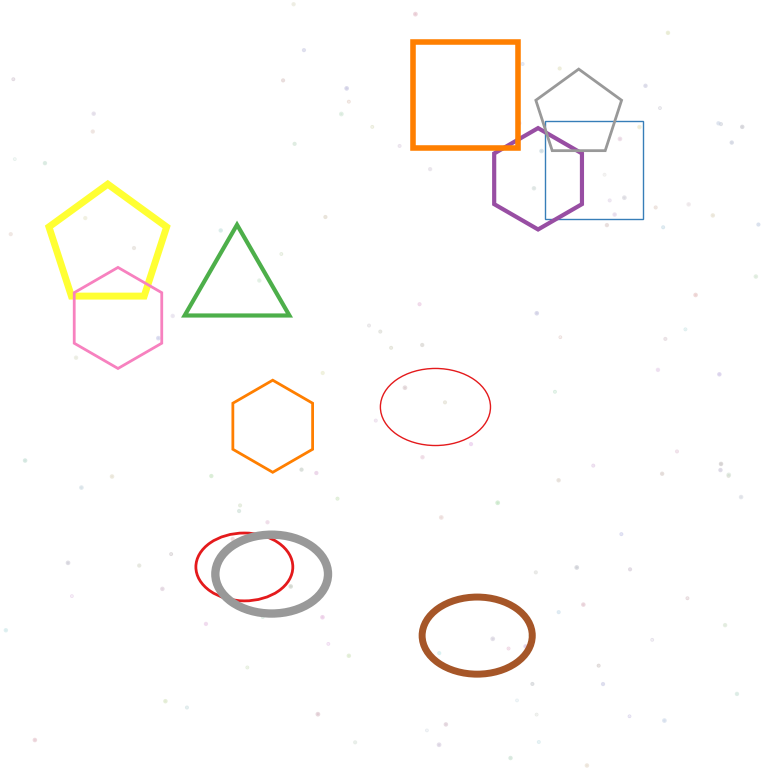[{"shape": "oval", "thickness": 0.5, "radius": 0.36, "center": [0.566, 0.471]}, {"shape": "oval", "thickness": 1, "radius": 0.31, "center": [0.317, 0.264]}, {"shape": "square", "thickness": 0.5, "radius": 0.32, "center": [0.771, 0.779]}, {"shape": "triangle", "thickness": 1.5, "radius": 0.39, "center": [0.308, 0.63]}, {"shape": "hexagon", "thickness": 1.5, "radius": 0.33, "center": [0.699, 0.768]}, {"shape": "hexagon", "thickness": 1, "radius": 0.3, "center": [0.354, 0.446]}, {"shape": "square", "thickness": 2, "radius": 0.34, "center": [0.605, 0.876]}, {"shape": "pentagon", "thickness": 2.5, "radius": 0.4, "center": [0.14, 0.68]}, {"shape": "oval", "thickness": 2.5, "radius": 0.36, "center": [0.62, 0.175]}, {"shape": "hexagon", "thickness": 1, "radius": 0.33, "center": [0.153, 0.587]}, {"shape": "oval", "thickness": 3, "radius": 0.37, "center": [0.353, 0.254]}, {"shape": "pentagon", "thickness": 1, "radius": 0.29, "center": [0.752, 0.852]}]